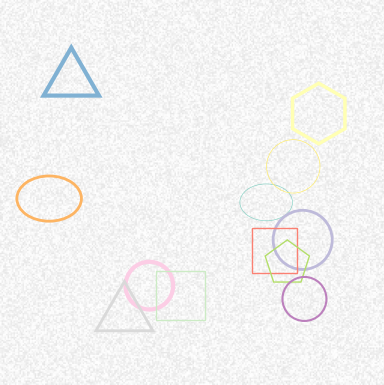[{"shape": "oval", "thickness": 0.5, "radius": 0.34, "center": [0.691, 0.474]}, {"shape": "hexagon", "thickness": 2.5, "radius": 0.39, "center": [0.828, 0.705]}, {"shape": "circle", "thickness": 2, "radius": 0.38, "center": [0.786, 0.377]}, {"shape": "square", "thickness": 1, "radius": 0.29, "center": [0.714, 0.349]}, {"shape": "triangle", "thickness": 3, "radius": 0.42, "center": [0.185, 0.793]}, {"shape": "oval", "thickness": 2, "radius": 0.42, "center": [0.128, 0.484]}, {"shape": "pentagon", "thickness": 1, "radius": 0.3, "center": [0.746, 0.316]}, {"shape": "circle", "thickness": 3, "radius": 0.31, "center": [0.388, 0.258]}, {"shape": "triangle", "thickness": 2, "radius": 0.43, "center": [0.323, 0.184]}, {"shape": "circle", "thickness": 1.5, "radius": 0.29, "center": [0.791, 0.224]}, {"shape": "square", "thickness": 1, "radius": 0.32, "center": [0.468, 0.232]}, {"shape": "circle", "thickness": 0.5, "radius": 0.35, "center": [0.762, 0.568]}]